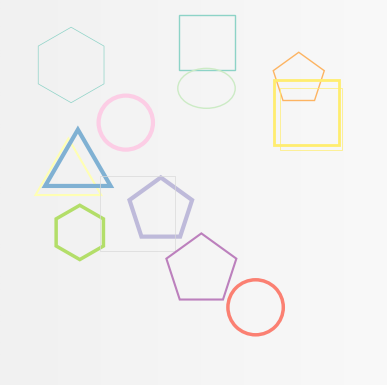[{"shape": "hexagon", "thickness": 0.5, "radius": 0.49, "center": [0.184, 0.831]}, {"shape": "square", "thickness": 1, "radius": 0.36, "center": [0.534, 0.889]}, {"shape": "triangle", "thickness": 1.5, "radius": 0.49, "center": [0.176, 0.542]}, {"shape": "pentagon", "thickness": 3, "radius": 0.42, "center": [0.415, 0.454]}, {"shape": "circle", "thickness": 2.5, "radius": 0.36, "center": [0.66, 0.202]}, {"shape": "triangle", "thickness": 3, "radius": 0.49, "center": [0.201, 0.566]}, {"shape": "pentagon", "thickness": 1, "radius": 0.35, "center": [0.771, 0.795]}, {"shape": "hexagon", "thickness": 2.5, "radius": 0.35, "center": [0.206, 0.396]}, {"shape": "circle", "thickness": 3, "radius": 0.35, "center": [0.325, 0.681]}, {"shape": "square", "thickness": 0.5, "radius": 0.49, "center": [0.356, 0.445]}, {"shape": "pentagon", "thickness": 1.5, "radius": 0.47, "center": [0.52, 0.299]}, {"shape": "oval", "thickness": 1, "radius": 0.37, "center": [0.533, 0.771]}, {"shape": "square", "thickness": 2, "radius": 0.42, "center": [0.792, 0.708]}, {"shape": "square", "thickness": 0.5, "radius": 0.4, "center": [0.803, 0.69]}]